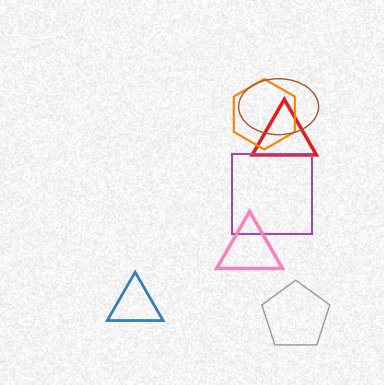[{"shape": "triangle", "thickness": 2.5, "radius": 0.48, "center": [0.739, 0.646]}, {"shape": "triangle", "thickness": 2, "radius": 0.42, "center": [0.351, 0.209]}, {"shape": "square", "thickness": 1.5, "radius": 0.52, "center": [0.707, 0.495]}, {"shape": "hexagon", "thickness": 1.5, "radius": 0.46, "center": [0.687, 0.703]}, {"shape": "oval", "thickness": 1, "radius": 0.52, "center": [0.724, 0.723]}, {"shape": "triangle", "thickness": 2.5, "radius": 0.49, "center": [0.648, 0.352]}, {"shape": "pentagon", "thickness": 1, "radius": 0.46, "center": [0.768, 0.179]}]